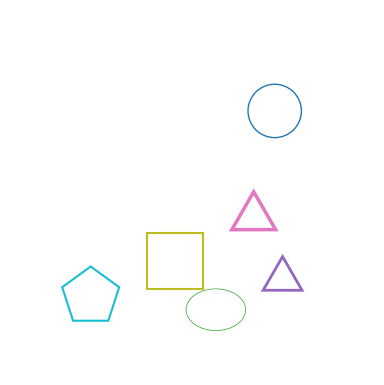[{"shape": "circle", "thickness": 1, "radius": 0.35, "center": [0.714, 0.712]}, {"shape": "oval", "thickness": 0.5, "radius": 0.39, "center": [0.561, 0.196]}, {"shape": "triangle", "thickness": 2, "radius": 0.29, "center": [0.734, 0.275]}, {"shape": "triangle", "thickness": 2.5, "radius": 0.33, "center": [0.659, 0.436]}, {"shape": "square", "thickness": 1.5, "radius": 0.36, "center": [0.454, 0.322]}, {"shape": "pentagon", "thickness": 1.5, "radius": 0.39, "center": [0.236, 0.23]}]